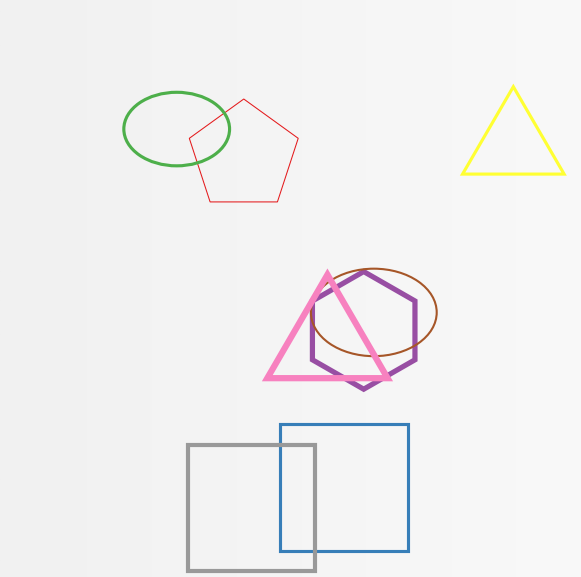[{"shape": "pentagon", "thickness": 0.5, "radius": 0.49, "center": [0.419, 0.729]}, {"shape": "square", "thickness": 1.5, "radius": 0.55, "center": [0.592, 0.155]}, {"shape": "oval", "thickness": 1.5, "radius": 0.45, "center": [0.304, 0.776]}, {"shape": "hexagon", "thickness": 2.5, "radius": 0.51, "center": [0.626, 0.427]}, {"shape": "triangle", "thickness": 1.5, "radius": 0.5, "center": [0.883, 0.748]}, {"shape": "oval", "thickness": 1, "radius": 0.54, "center": [0.643, 0.458]}, {"shape": "triangle", "thickness": 3, "radius": 0.6, "center": [0.563, 0.404]}, {"shape": "square", "thickness": 2, "radius": 0.54, "center": [0.432, 0.119]}]